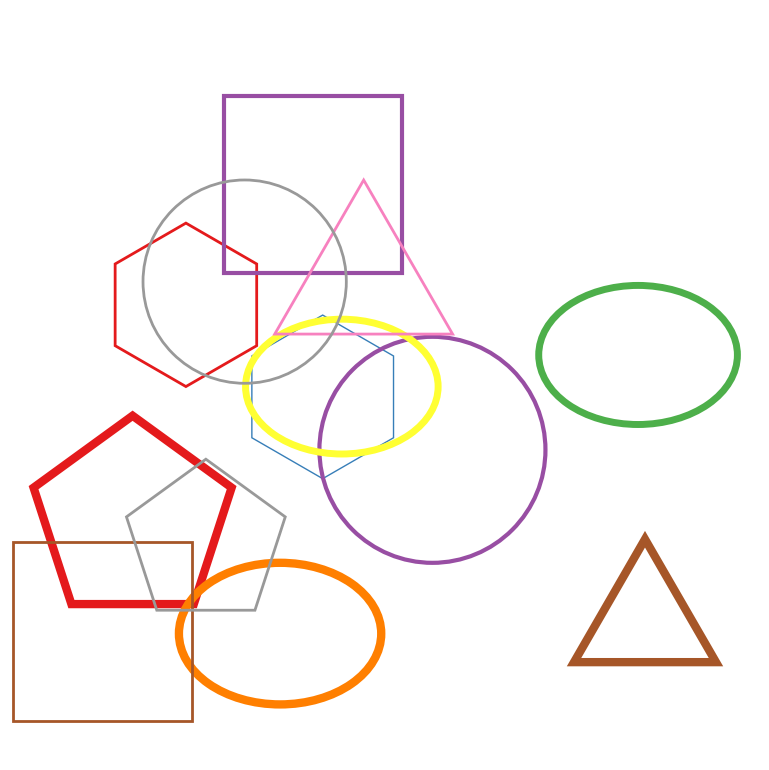[{"shape": "pentagon", "thickness": 3, "radius": 0.68, "center": [0.172, 0.325]}, {"shape": "hexagon", "thickness": 1, "radius": 0.53, "center": [0.241, 0.604]}, {"shape": "hexagon", "thickness": 0.5, "radius": 0.53, "center": [0.419, 0.485]}, {"shape": "oval", "thickness": 2.5, "radius": 0.65, "center": [0.829, 0.539]}, {"shape": "circle", "thickness": 1.5, "radius": 0.73, "center": [0.562, 0.416]}, {"shape": "square", "thickness": 1.5, "radius": 0.58, "center": [0.406, 0.761]}, {"shape": "oval", "thickness": 3, "radius": 0.66, "center": [0.364, 0.177]}, {"shape": "oval", "thickness": 2.5, "radius": 0.63, "center": [0.444, 0.498]}, {"shape": "triangle", "thickness": 3, "radius": 0.53, "center": [0.838, 0.193]}, {"shape": "square", "thickness": 1, "radius": 0.58, "center": [0.134, 0.18]}, {"shape": "triangle", "thickness": 1, "radius": 0.67, "center": [0.472, 0.633]}, {"shape": "circle", "thickness": 1, "radius": 0.66, "center": [0.318, 0.634]}, {"shape": "pentagon", "thickness": 1, "radius": 0.54, "center": [0.267, 0.295]}]